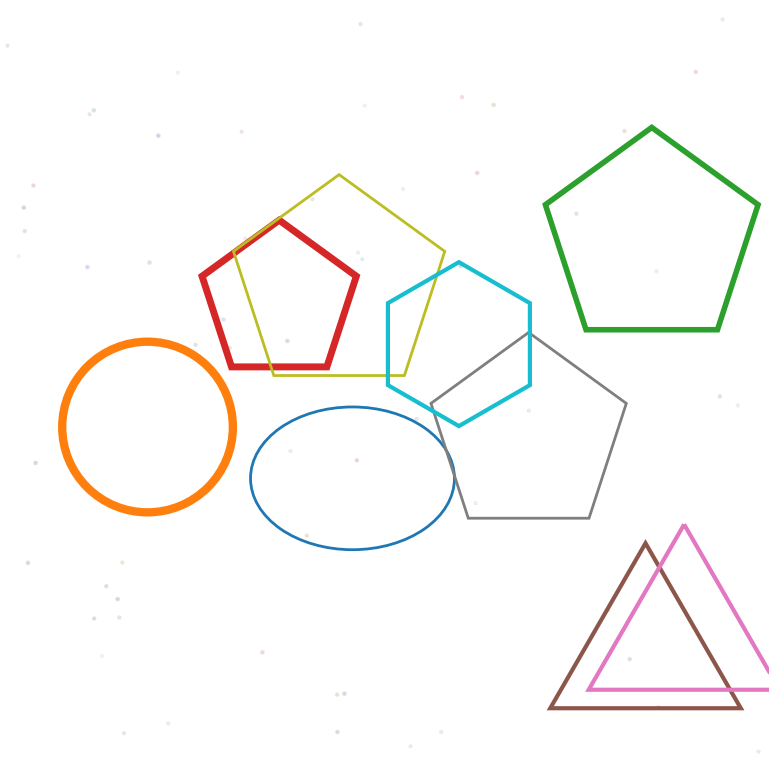[{"shape": "oval", "thickness": 1, "radius": 0.66, "center": [0.458, 0.379]}, {"shape": "circle", "thickness": 3, "radius": 0.55, "center": [0.192, 0.445]}, {"shape": "pentagon", "thickness": 2, "radius": 0.73, "center": [0.846, 0.689]}, {"shape": "pentagon", "thickness": 2.5, "radius": 0.53, "center": [0.363, 0.609]}, {"shape": "triangle", "thickness": 1.5, "radius": 0.71, "center": [0.838, 0.152]}, {"shape": "triangle", "thickness": 1.5, "radius": 0.72, "center": [0.888, 0.176]}, {"shape": "pentagon", "thickness": 1, "radius": 0.67, "center": [0.687, 0.435]}, {"shape": "pentagon", "thickness": 1, "radius": 0.72, "center": [0.44, 0.629]}, {"shape": "hexagon", "thickness": 1.5, "radius": 0.53, "center": [0.596, 0.553]}]